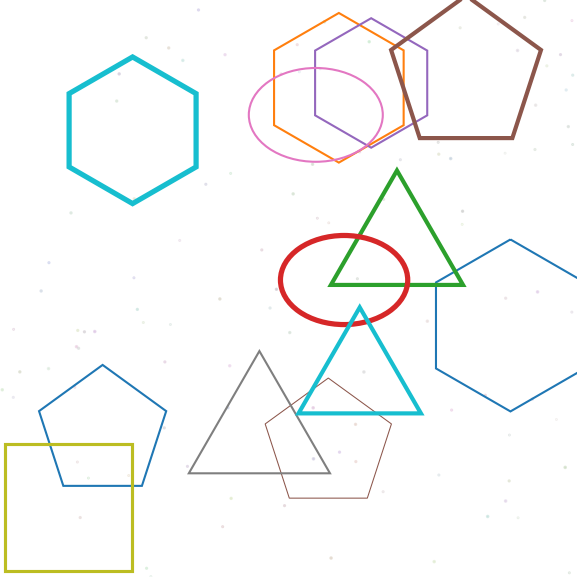[{"shape": "hexagon", "thickness": 1, "radius": 0.74, "center": [0.884, 0.436]}, {"shape": "pentagon", "thickness": 1, "radius": 0.58, "center": [0.178, 0.251]}, {"shape": "hexagon", "thickness": 1, "radius": 0.65, "center": [0.587, 0.847]}, {"shape": "triangle", "thickness": 2, "radius": 0.66, "center": [0.687, 0.572]}, {"shape": "oval", "thickness": 2.5, "radius": 0.55, "center": [0.596, 0.514]}, {"shape": "hexagon", "thickness": 1, "radius": 0.56, "center": [0.643, 0.855]}, {"shape": "pentagon", "thickness": 2, "radius": 0.68, "center": [0.807, 0.87]}, {"shape": "pentagon", "thickness": 0.5, "radius": 0.57, "center": [0.568, 0.23]}, {"shape": "oval", "thickness": 1, "radius": 0.58, "center": [0.547, 0.8]}, {"shape": "triangle", "thickness": 1, "radius": 0.71, "center": [0.449, 0.25]}, {"shape": "square", "thickness": 1.5, "radius": 0.55, "center": [0.119, 0.121]}, {"shape": "hexagon", "thickness": 2.5, "radius": 0.63, "center": [0.23, 0.774]}, {"shape": "triangle", "thickness": 2, "radius": 0.61, "center": [0.623, 0.345]}]